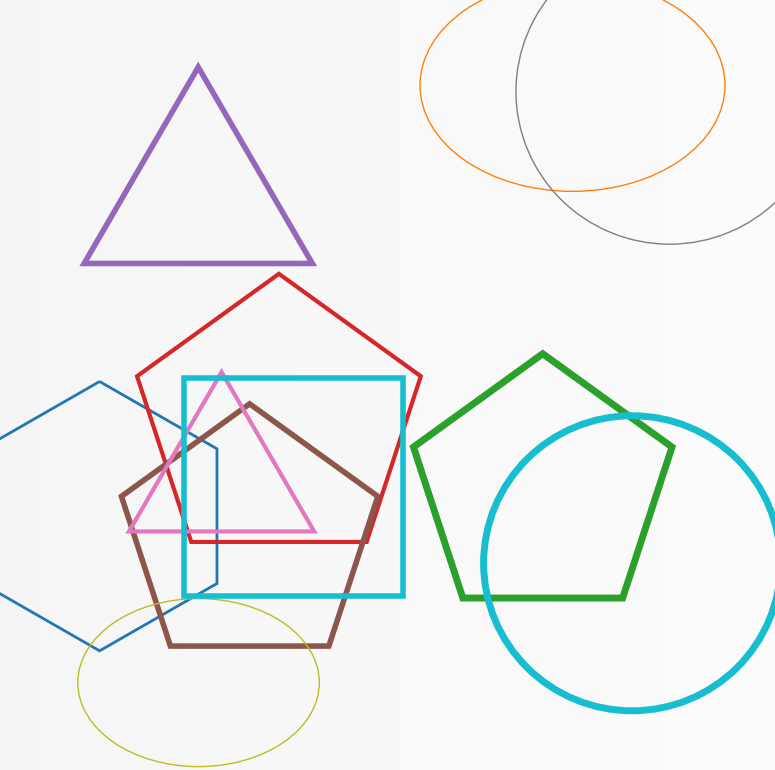[{"shape": "hexagon", "thickness": 1, "radius": 0.87, "center": [0.129, 0.33]}, {"shape": "oval", "thickness": 0.5, "radius": 0.98, "center": [0.739, 0.889]}, {"shape": "pentagon", "thickness": 2.5, "radius": 0.88, "center": [0.7, 0.365]}, {"shape": "pentagon", "thickness": 1.5, "radius": 0.96, "center": [0.36, 0.452]}, {"shape": "triangle", "thickness": 2, "radius": 0.85, "center": [0.256, 0.743]}, {"shape": "pentagon", "thickness": 2, "radius": 0.87, "center": [0.322, 0.302]}, {"shape": "triangle", "thickness": 1.5, "radius": 0.69, "center": [0.286, 0.379]}, {"shape": "circle", "thickness": 0.5, "radius": 0.99, "center": [0.864, 0.881]}, {"shape": "oval", "thickness": 0.5, "radius": 0.78, "center": [0.256, 0.113]}, {"shape": "square", "thickness": 2, "radius": 0.71, "center": [0.379, 0.367]}, {"shape": "circle", "thickness": 2.5, "radius": 0.96, "center": [0.816, 0.268]}]